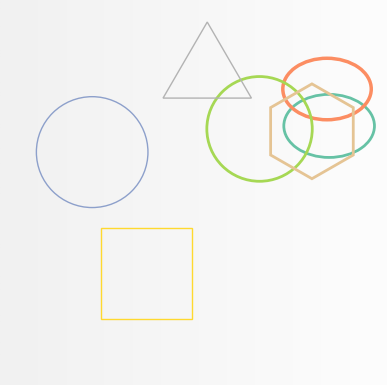[{"shape": "oval", "thickness": 2, "radius": 0.58, "center": [0.849, 0.673]}, {"shape": "oval", "thickness": 2.5, "radius": 0.57, "center": [0.844, 0.769]}, {"shape": "circle", "thickness": 1, "radius": 0.72, "center": [0.238, 0.605]}, {"shape": "circle", "thickness": 2, "radius": 0.68, "center": [0.67, 0.665]}, {"shape": "square", "thickness": 1, "radius": 0.59, "center": [0.378, 0.29]}, {"shape": "hexagon", "thickness": 2, "radius": 0.62, "center": [0.805, 0.659]}, {"shape": "triangle", "thickness": 1, "radius": 0.66, "center": [0.535, 0.811]}]